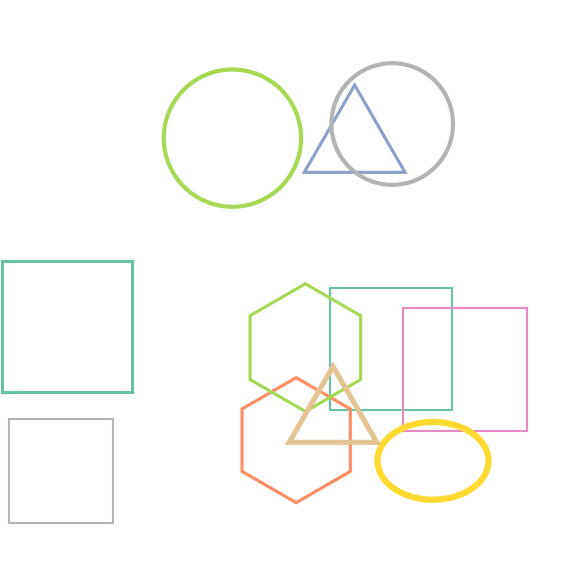[{"shape": "square", "thickness": 1.5, "radius": 0.57, "center": [0.116, 0.434]}, {"shape": "square", "thickness": 1, "radius": 0.53, "center": [0.677, 0.395]}, {"shape": "hexagon", "thickness": 1.5, "radius": 0.54, "center": [0.513, 0.237]}, {"shape": "triangle", "thickness": 1.5, "radius": 0.5, "center": [0.614, 0.751]}, {"shape": "square", "thickness": 1, "radius": 0.54, "center": [0.805, 0.359]}, {"shape": "circle", "thickness": 2, "radius": 0.59, "center": [0.402, 0.76]}, {"shape": "hexagon", "thickness": 1.5, "radius": 0.55, "center": [0.529, 0.397]}, {"shape": "oval", "thickness": 3, "radius": 0.48, "center": [0.75, 0.201]}, {"shape": "triangle", "thickness": 2.5, "radius": 0.44, "center": [0.577, 0.277]}, {"shape": "circle", "thickness": 2, "radius": 0.53, "center": [0.679, 0.784]}, {"shape": "square", "thickness": 1, "radius": 0.45, "center": [0.106, 0.183]}]